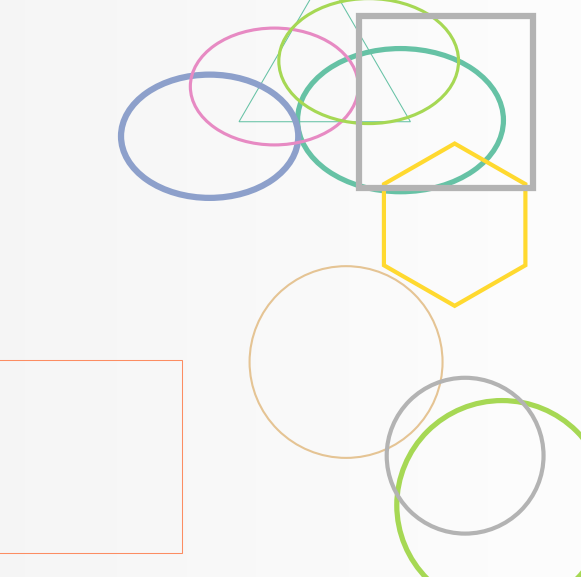[{"shape": "oval", "thickness": 2.5, "radius": 0.89, "center": [0.689, 0.791]}, {"shape": "triangle", "thickness": 0.5, "radius": 0.85, "center": [0.559, 0.873]}, {"shape": "square", "thickness": 0.5, "radius": 0.84, "center": [0.145, 0.209]}, {"shape": "oval", "thickness": 3, "radius": 0.76, "center": [0.361, 0.763]}, {"shape": "oval", "thickness": 1.5, "radius": 0.72, "center": [0.472, 0.849]}, {"shape": "oval", "thickness": 1.5, "radius": 0.77, "center": [0.634, 0.893]}, {"shape": "circle", "thickness": 2.5, "radius": 0.91, "center": [0.864, 0.124]}, {"shape": "hexagon", "thickness": 2, "radius": 0.7, "center": [0.782, 0.61]}, {"shape": "circle", "thickness": 1, "radius": 0.83, "center": [0.595, 0.372]}, {"shape": "square", "thickness": 3, "radius": 0.75, "center": [0.767, 0.823]}, {"shape": "circle", "thickness": 2, "radius": 0.67, "center": [0.8, 0.21]}]